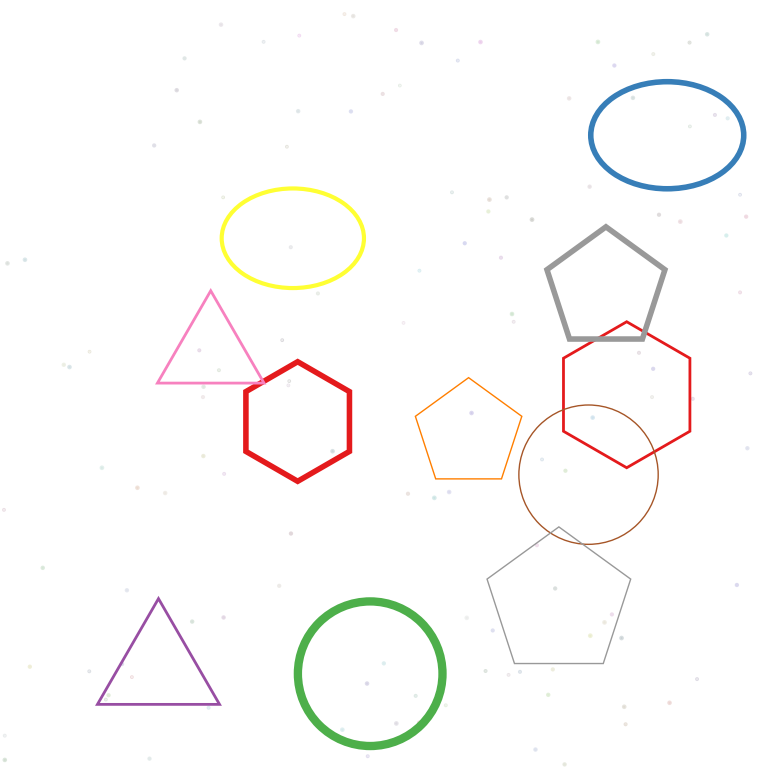[{"shape": "hexagon", "thickness": 2, "radius": 0.39, "center": [0.387, 0.453]}, {"shape": "hexagon", "thickness": 1, "radius": 0.47, "center": [0.814, 0.487]}, {"shape": "oval", "thickness": 2, "radius": 0.5, "center": [0.867, 0.824]}, {"shape": "circle", "thickness": 3, "radius": 0.47, "center": [0.481, 0.125]}, {"shape": "triangle", "thickness": 1, "radius": 0.46, "center": [0.206, 0.131]}, {"shape": "pentagon", "thickness": 0.5, "radius": 0.36, "center": [0.609, 0.437]}, {"shape": "oval", "thickness": 1.5, "radius": 0.46, "center": [0.38, 0.691]}, {"shape": "circle", "thickness": 0.5, "radius": 0.45, "center": [0.764, 0.384]}, {"shape": "triangle", "thickness": 1, "radius": 0.4, "center": [0.274, 0.542]}, {"shape": "pentagon", "thickness": 0.5, "radius": 0.49, "center": [0.726, 0.218]}, {"shape": "pentagon", "thickness": 2, "radius": 0.4, "center": [0.787, 0.625]}]